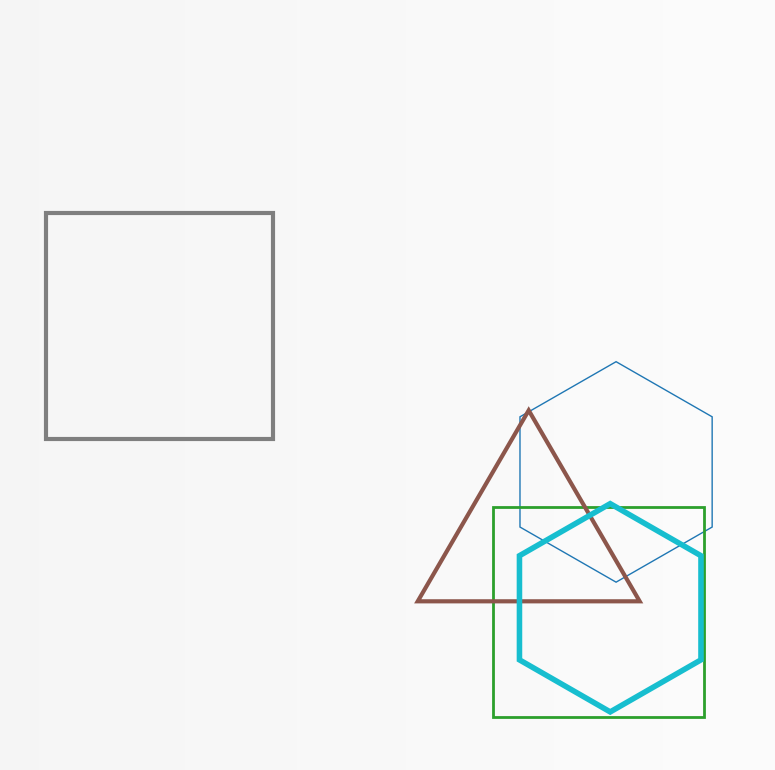[{"shape": "hexagon", "thickness": 0.5, "radius": 0.72, "center": [0.795, 0.387]}, {"shape": "square", "thickness": 1, "radius": 0.68, "center": [0.772, 0.206]}, {"shape": "triangle", "thickness": 1.5, "radius": 0.83, "center": [0.682, 0.302]}, {"shape": "square", "thickness": 1.5, "radius": 0.73, "center": [0.206, 0.577]}, {"shape": "hexagon", "thickness": 2, "radius": 0.68, "center": [0.787, 0.211]}]